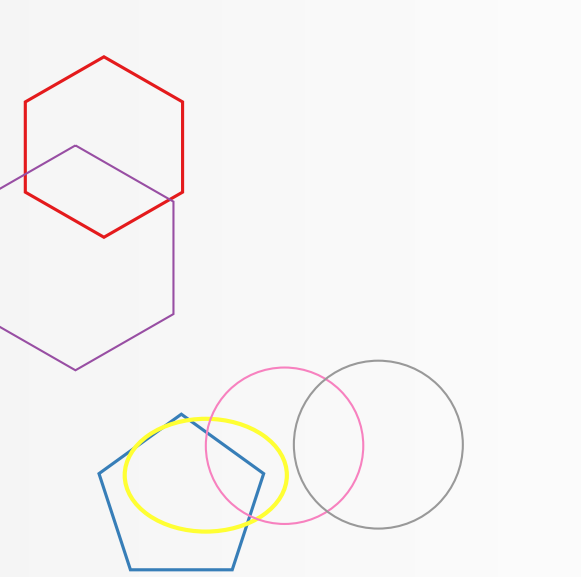[{"shape": "hexagon", "thickness": 1.5, "radius": 0.78, "center": [0.179, 0.745]}, {"shape": "pentagon", "thickness": 1.5, "radius": 0.74, "center": [0.312, 0.133]}, {"shape": "hexagon", "thickness": 1, "radius": 0.97, "center": [0.13, 0.553]}, {"shape": "oval", "thickness": 2, "radius": 0.7, "center": [0.354, 0.176]}, {"shape": "circle", "thickness": 1, "radius": 0.68, "center": [0.49, 0.227]}, {"shape": "circle", "thickness": 1, "radius": 0.73, "center": [0.651, 0.229]}]